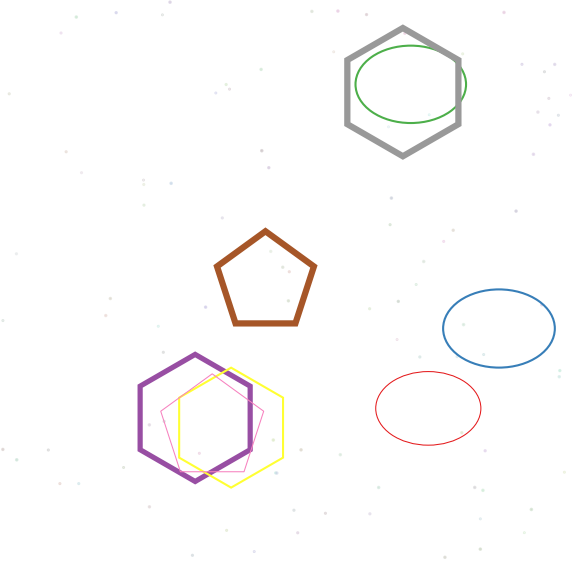[{"shape": "oval", "thickness": 0.5, "radius": 0.46, "center": [0.742, 0.292]}, {"shape": "oval", "thickness": 1, "radius": 0.48, "center": [0.864, 0.43]}, {"shape": "oval", "thickness": 1, "radius": 0.48, "center": [0.711, 0.853]}, {"shape": "hexagon", "thickness": 2.5, "radius": 0.55, "center": [0.338, 0.275]}, {"shape": "hexagon", "thickness": 1, "radius": 0.52, "center": [0.4, 0.259]}, {"shape": "pentagon", "thickness": 3, "radius": 0.44, "center": [0.46, 0.51]}, {"shape": "pentagon", "thickness": 0.5, "radius": 0.47, "center": [0.367, 0.258]}, {"shape": "hexagon", "thickness": 3, "radius": 0.56, "center": [0.698, 0.84]}]